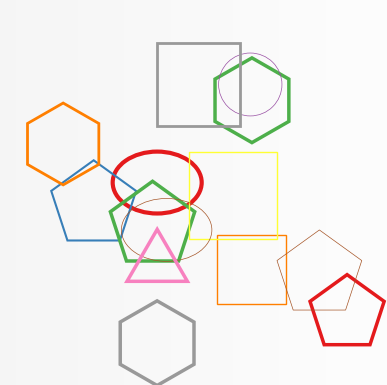[{"shape": "pentagon", "thickness": 2.5, "radius": 0.5, "center": [0.896, 0.186]}, {"shape": "oval", "thickness": 3, "radius": 0.57, "center": [0.406, 0.526]}, {"shape": "pentagon", "thickness": 1.5, "radius": 0.58, "center": [0.242, 0.469]}, {"shape": "pentagon", "thickness": 2.5, "radius": 0.57, "center": [0.394, 0.415]}, {"shape": "hexagon", "thickness": 2.5, "radius": 0.55, "center": [0.65, 0.74]}, {"shape": "circle", "thickness": 0.5, "radius": 0.41, "center": [0.646, 0.781]}, {"shape": "square", "thickness": 1, "radius": 0.45, "center": [0.649, 0.299]}, {"shape": "hexagon", "thickness": 2, "radius": 0.53, "center": [0.163, 0.626]}, {"shape": "square", "thickness": 1, "radius": 0.57, "center": [0.601, 0.492]}, {"shape": "oval", "thickness": 0.5, "radius": 0.58, "center": [0.43, 0.403]}, {"shape": "pentagon", "thickness": 0.5, "radius": 0.57, "center": [0.824, 0.288]}, {"shape": "triangle", "thickness": 2.5, "radius": 0.45, "center": [0.406, 0.314]}, {"shape": "square", "thickness": 2, "radius": 0.54, "center": [0.512, 0.78]}, {"shape": "hexagon", "thickness": 2.5, "radius": 0.55, "center": [0.405, 0.109]}]